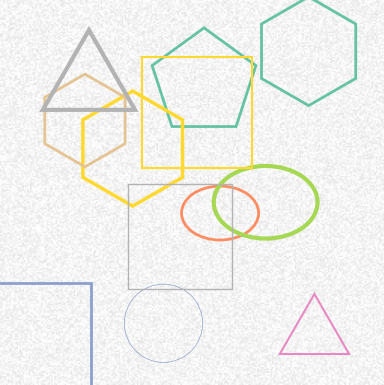[{"shape": "pentagon", "thickness": 2, "radius": 0.71, "center": [0.53, 0.786]}, {"shape": "hexagon", "thickness": 2, "radius": 0.71, "center": [0.802, 0.867]}, {"shape": "oval", "thickness": 2, "radius": 0.5, "center": [0.572, 0.447]}, {"shape": "circle", "thickness": 0.5, "radius": 0.51, "center": [0.425, 0.16]}, {"shape": "square", "thickness": 2, "radius": 0.67, "center": [0.104, 0.131]}, {"shape": "triangle", "thickness": 1.5, "radius": 0.52, "center": [0.817, 0.132]}, {"shape": "oval", "thickness": 3, "radius": 0.67, "center": [0.69, 0.475]}, {"shape": "hexagon", "thickness": 2.5, "radius": 0.75, "center": [0.345, 0.614]}, {"shape": "square", "thickness": 1.5, "radius": 0.72, "center": [0.512, 0.708]}, {"shape": "hexagon", "thickness": 2, "radius": 0.6, "center": [0.221, 0.687]}, {"shape": "triangle", "thickness": 3, "radius": 0.69, "center": [0.231, 0.784]}, {"shape": "square", "thickness": 1, "radius": 0.68, "center": [0.467, 0.386]}]